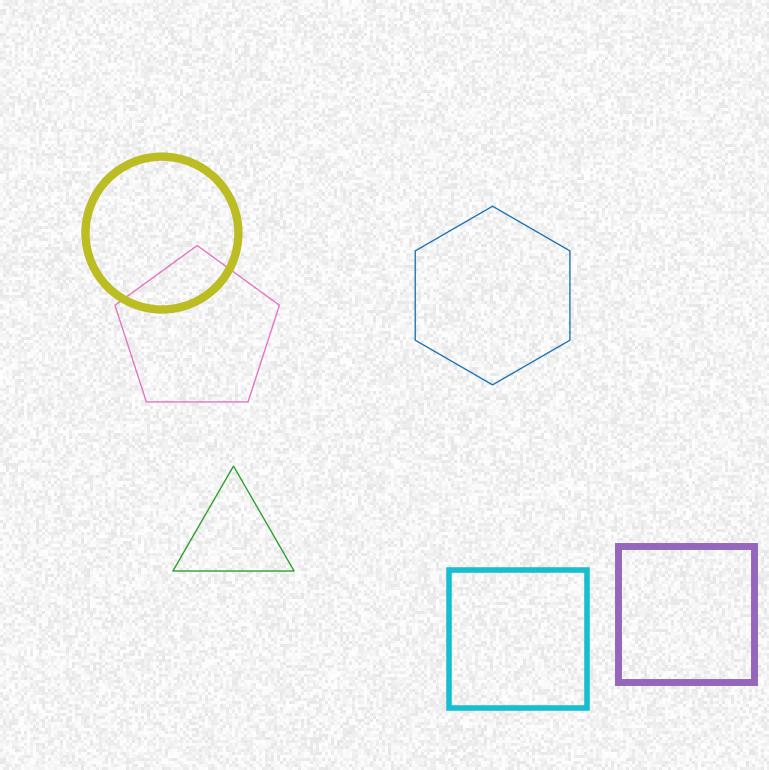[{"shape": "hexagon", "thickness": 0.5, "radius": 0.58, "center": [0.64, 0.616]}, {"shape": "triangle", "thickness": 0.5, "radius": 0.45, "center": [0.303, 0.304]}, {"shape": "square", "thickness": 2.5, "radius": 0.44, "center": [0.891, 0.202]}, {"shape": "pentagon", "thickness": 0.5, "radius": 0.56, "center": [0.256, 0.569]}, {"shape": "circle", "thickness": 3, "radius": 0.5, "center": [0.21, 0.697]}, {"shape": "square", "thickness": 2, "radius": 0.45, "center": [0.673, 0.17]}]